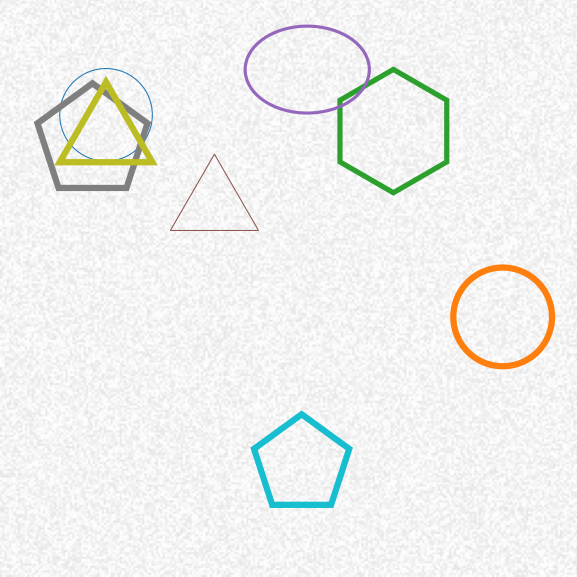[{"shape": "circle", "thickness": 0.5, "radius": 0.4, "center": [0.184, 0.8]}, {"shape": "circle", "thickness": 3, "radius": 0.43, "center": [0.87, 0.45]}, {"shape": "hexagon", "thickness": 2.5, "radius": 0.53, "center": [0.681, 0.772]}, {"shape": "oval", "thickness": 1.5, "radius": 0.54, "center": [0.532, 0.879]}, {"shape": "triangle", "thickness": 0.5, "radius": 0.44, "center": [0.371, 0.644]}, {"shape": "pentagon", "thickness": 3, "radius": 0.5, "center": [0.16, 0.755]}, {"shape": "triangle", "thickness": 3, "radius": 0.46, "center": [0.184, 0.765]}, {"shape": "pentagon", "thickness": 3, "radius": 0.43, "center": [0.522, 0.195]}]